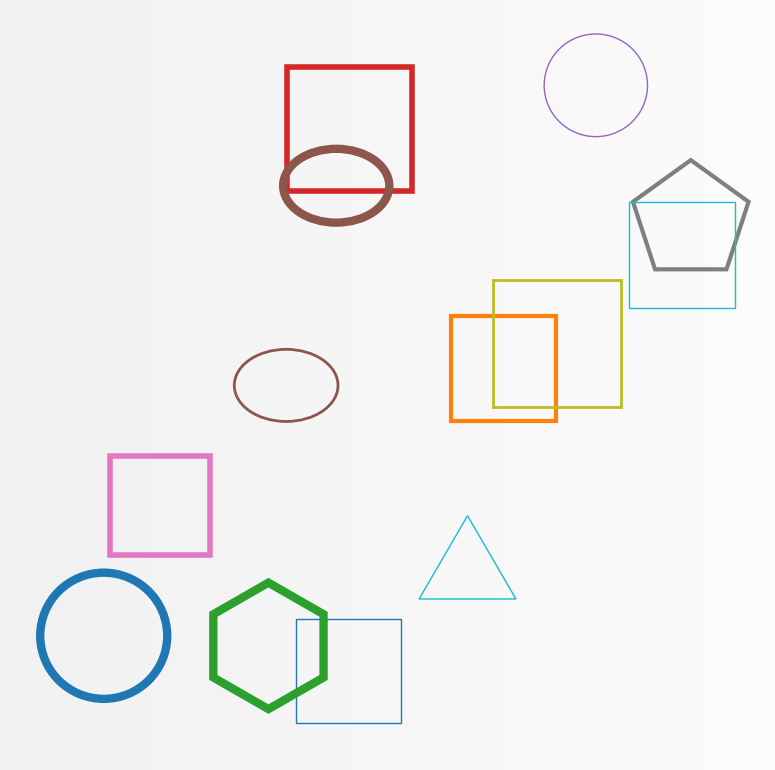[{"shape": "square", "thickness": 0.5, "radius": 0.34, "center": [0.449, 0.129]}, {"shape": "circle", "thickness": 3, "radius": 0.41, "center": [0.134, 0.174]}, {"shape": "square", "thickness": 1.5, "radius": 0.34, "center": [0.65, 0.522]}, {"shape": "hexagon", "thickness": 3, "radius": 0.41, "center": [0.346, 0.161]}, {"shape": "square", "thickness": 2, "radius": 0.4, "center": [0.451, 0.833]}, {"shape": "circle", "thickness": 0.5, "radius": 0.33, "center": [0.769, 0.889]}, {"shape": "oval", "thickness": 1, "radius": 0.33, "center": [0.369, 0.499]}, {"shape": "oval", "thickness": 3, "radius": 0.34, "center": [0.434, 0.759]}, {"shape": "square", "thickness": 2, "radius": 0.32, "center": [0.207, 0.343]}, {"shape": "pentagon", "thickness": 1.5, "radius": 0.39, "center": [0.891, 0.714]}, {"shape": "square", "thickness": 1, "radius": 0.41, "center": [0.719, 0.554]}, {"shape": "square", "thickness": 0.5, "radius": 0.34, "center": [0.88, 0.669]}, {"shape": "triangle", "thickness": 0.5, "radius": 0.36, "center": [0.603, 0.258]}]